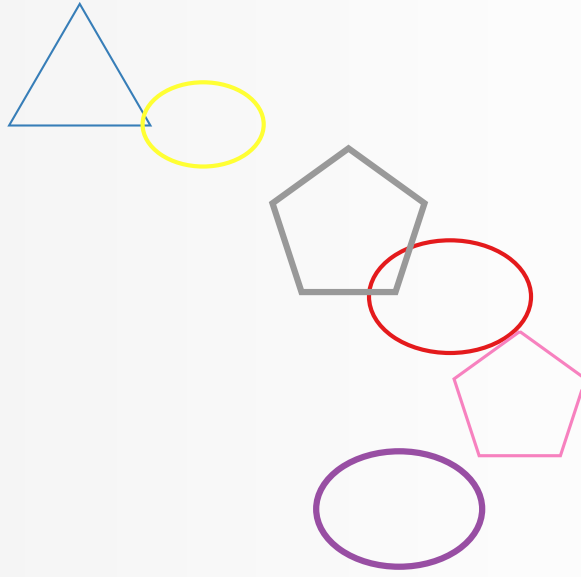[{"shape": "oval", "thickness": 2, "radius": 0.7, "center": [0.774, 0.485]}, {"shape": "triangle", "thickness": 1, "radius": 0.7, "center": [0.137, 0.852]}, {"shape": "oval", "thickness": 3, "radius": 0.71, "center": [0.687, 0.118]}, {"shape": "oval", "thickness": 2, "radius": 0.52, "center": [0.35, 0.784]}, {"shape": "pentagon", "thickness": 1.5, "radius": 0.59, "center": [0.894, 0.306]}, {"shape": "pentagon", "thickness": 3, "radius": 0.69, "center": [0.6, 0.605]}]